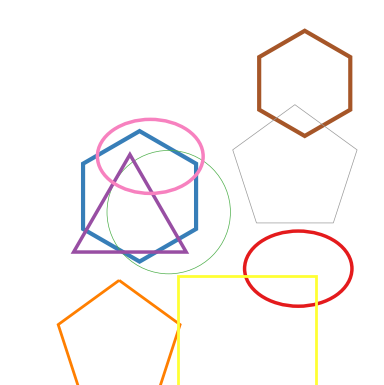[{"shape": "oval", "thickness": 2.5, "radius": 0.7, "center": [0.775, 0.302]}, {"shape": "hexagon", "thickness": 3, "radius": 0.85, "center": [0.363, 0.49]}, {"shape": "circle", "thickness": 0.5, "radius": 0.8, "center": [0.438, 0.449]}, {"shape": "triangle", "thickness": 2.5, "radius": 0.84, "center": [0.337, 0.43]}, {"shape": "pentagon", "thickness": 2, "radius": 0.83, "center": [0.309, 0.105]}, {"shape": "square", "thickness": 2, "radius": 0.89, "center": [0.642, 0.104]}, {"shape": "hexagon", "thickness": 3, "radius": 0.68, "center": [0.792, 0.783]}, {"shape": "oval", "thickness": 2.5, "radius": 0.69, "center": [0.39, 0.594]}, {"shape": "pentagon", "thickness": 0.5, "radius": 0.85, "center": [0.766, 0.558]}]